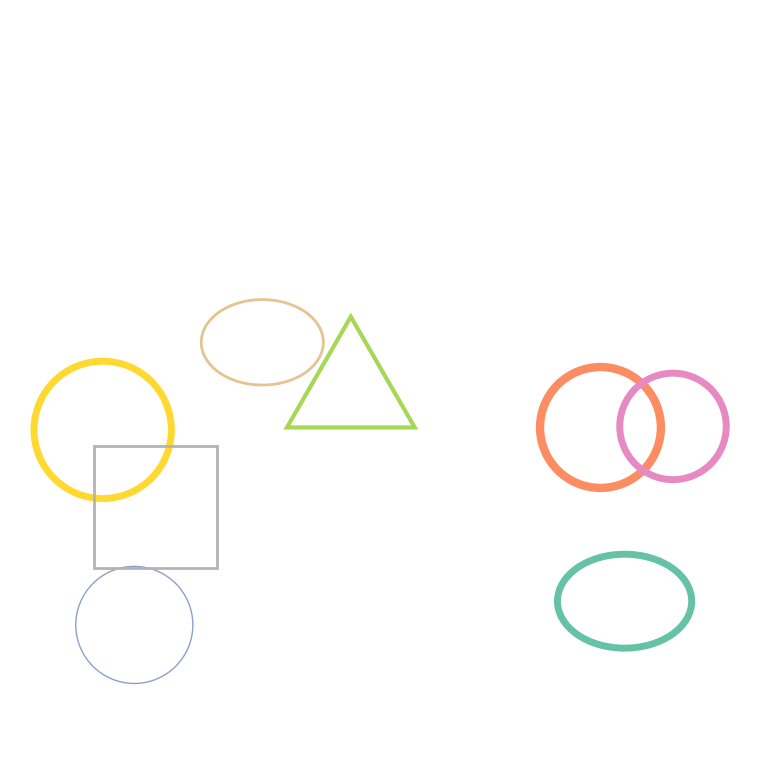[{"shape": "oval", "thickness": 2.5, "radius": 0.44, "center": [0.811, 0.219]}, {"shape": "circle", "thickness": 3, "radius": 0.39, "center": [0.78, 0.445]}, {"shape": "circle", "thickness": 0.5, "radius": 0.38, "center": [0.174, 0.188]}, {"shape": "circle", "thickness": 2.5, "radius": 0.35, "center": [0.874, 0.446]}, {"shape": "triangle", "thickness": 1.5, "radius": 0.48, "center": [0.456, 0.493]}, {"shape": "circle", "thickness": 2.5, "radius": 0.45, "center": [0.133, 0.442]}, {"shape": "oval", "thickness": 1, "radius": 0.4, "center": [0.341, 0.555]}, {"shape": "square", "thickness": 1, "radius": 0.4, "center": [0.202, 0.342]}]